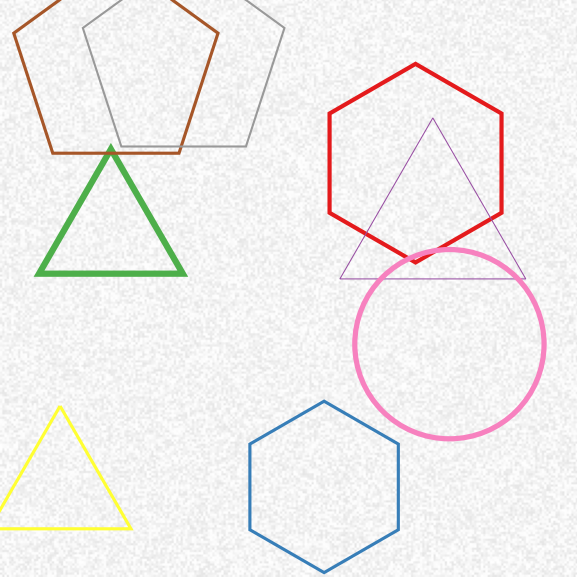[{"shape": "hexagon", "thickness": 2, "radius": 0.86, "center": [0.72, 0.717]}, {"shape": "hexagon", "thickness": 1.5, "radius": 0.74, "center": [0.561, 0.156]}, {"shape": "triangle", "thickness": 3, "radius": 0.72, "center": [0.192, 0.597]}, {"shape": "triangle", "thickness": 0.5, "radius": 0.93, "center": [0.749, 0.609]}, {"shape": "triangle", "thickness": 1.5, "radius": 0.71, "center": [0.104, 0.154]}, {"shape": "pentagon", "thickness": 1.5, "radius": 0.93, "center": [0.201, 0.884]}, {"shape": "circle", "thickness": 2.5, "radius": 0.82, "center": [0.778, 0.403]}, {"shape": "pentagon", "thickness": 1, "radius": 0.92, "center": [0.318, 0.894]}]